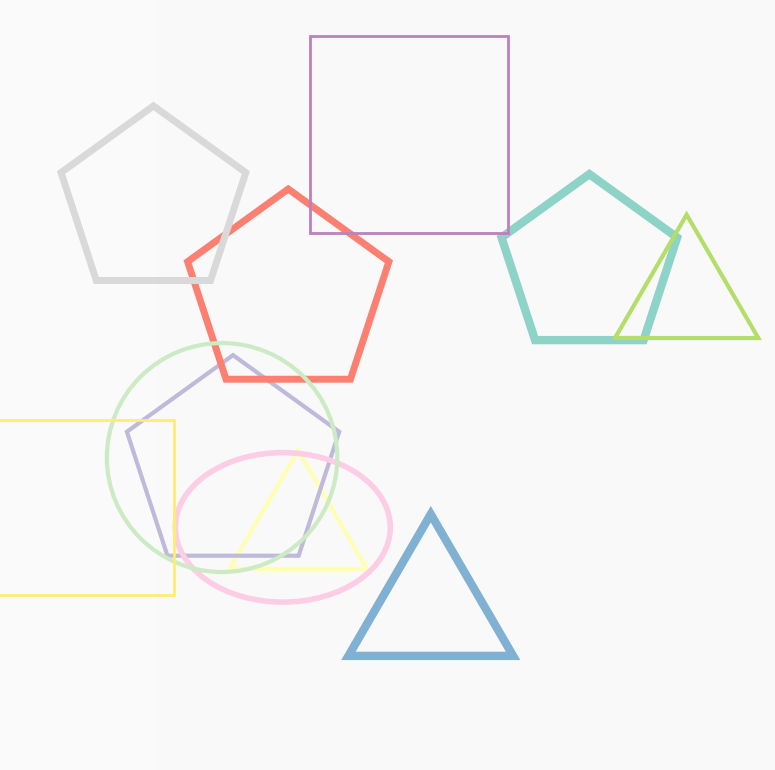[{"shape": "pentagon", "thickness": 3, "radius": 0.6, "center": [0.76, 0.655]}, {"shape": "triangle", "thickness": 1.5, "radius": 0.51, "center": [0.385, 0.312]}, {"shape": "pentagon", "thickness": 1.5, "radius": 0.72, "center": [0.301, 0.395]}, {"shape": "pentagon", "thickness": 2.5, "radius": 0.68, "center": [0.372, 0.618]}, {"shape": "triangle", "thickness": 3, "radius": 0.61, "center": [0.556, 0.21]}, {"shape": "triangle", "thickness": 1.5, "radius": 0.53, "center": [0.886, 0.614]}, {"shape": "oval", "thickness": 2, "radius": 0.69, "center": [0.365, 0.315]}, {"shape": "pentagon", "thickness": 2.5, "radius": 0.63, "center": [0.198, 0.737]}, {"shape": "square", "thickness": 1, "radius": 0.64, "center": [0.528, 0.825]}, {"shape": "circle", "thickness": 1.5, "radius": 0.74, "center": [0.287, 0.406]}, {"shape": "square", "thickness": 1, "radius": 0.57, "center": [0.111, 0.341]}]